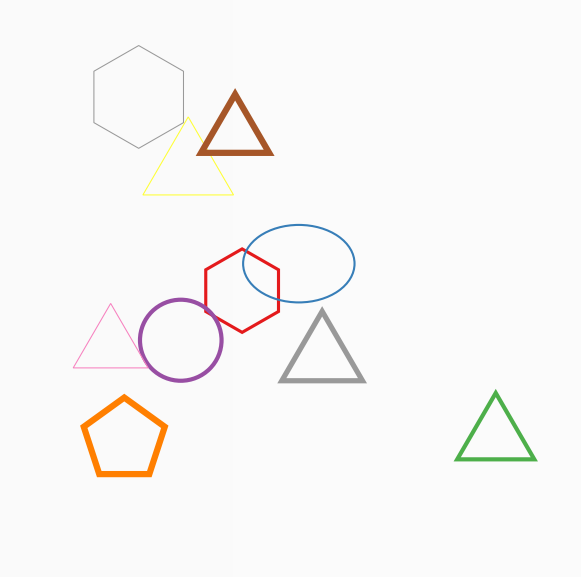[{"shape": "hexagon", "thickness": 1.5, "radius": 0.36, "center": [0.417, 0.496]}, {"shape": "oval", "thickness": 1, "radius": 0.48, "center": [0.514, 0.543]}, {"shape": "triangle", "thickness": 2, "radius": 0.38, "center": [0.853, 0.242]}, {"shape": "circle", "thickness": 2, "radius": 0.35, "center": [0.311, 0.41]}, {"shape": "pentagon", "thickness": 3, "radius": 0.37, "center": [0.214, 0.237]}, {"shape": "triangle", "thickness": 0.5, "radius": 0.45, "center": [0.324, 0.707]}, {"shape": "triangle", "thickness": 3, "radius": 0.34, "center": [0.405, 0.768]}, {"shape": "triangle", "thickness": 0.5, "radius": 0.37, "center": [0.19, 0.399]}, {"shape": "triangle", "thickness": 2.5, "radius": 0.4, "center": [0.554, 0.38]}, {"shape": "hexagon", "thickness": 0.5, "radius": 0.44, "center": [0.239, 0.831]}]